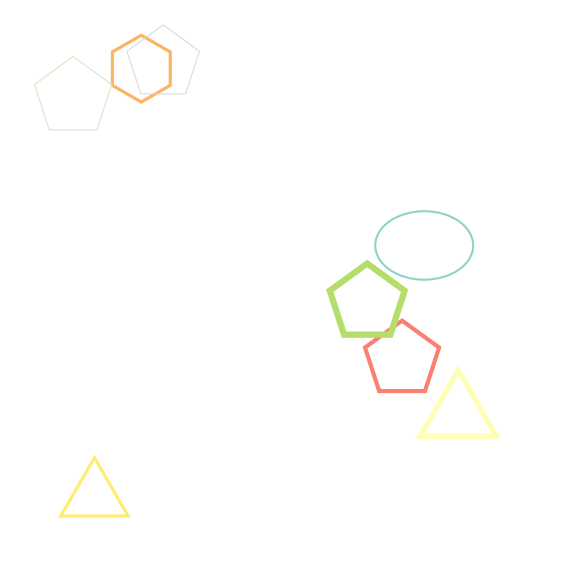[{"shape": "oval", "thickness": 1, "radius": 0.42, "center": [0.735, 0.574]}, {"shape": "triangle", "thickness": 2.5, "radius": 0.38, "center": [0.793, 0.282]}, {"shape": "pentagon", "thickness": 2, "radius": 0.34, "center": [0.696, 0.377]}, {"shape": "hexagon", "thickness": 1.5, "radius": 0.29, "center": [0.245, 0.88]}, {"shape": "pentagon", "thickness": 3, "radius": 0.34, "center": [0.636, 0.475]}, {"shape": "pentagon", "thickness": 0.5, "radius": 0.33, "center": [0.283, 0.89]}, {"shape": "pentagon", "thickness": 0.5, "radius": 0.35, "center": [0.127, 0.831]}, {"shape": "triangle", "thickness": 1.5, "radius": 0.34, "center": [0.164, 0.139]}]